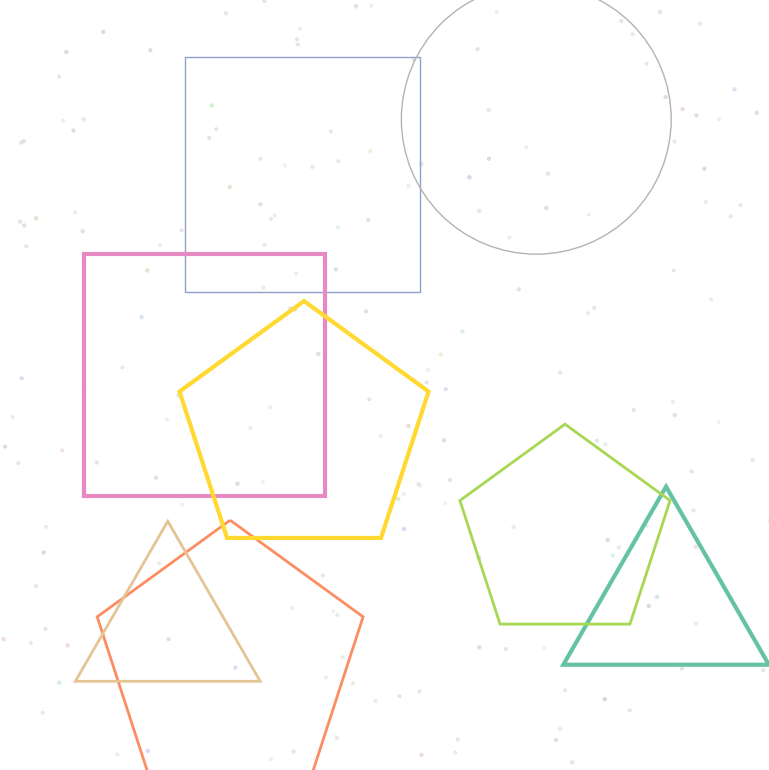[{"shape": "triangle", "thickness": 1.5, "radius": 0.77, "center": [0.865, 0.214]}, {"shape": "pentagon", "thickness": 1, "radius": 0.91, "center": [0.299, 0.143]}, {"shape": "square", "thickness": 0.5, "radius": 0.76, "center": [0.392, 0.773]}, {"shape": "square", "thickness": 1.5, "radius": 0.78, "center": [0.265, 0.513]}, {"shape": "pentagon", "thickness": 1, "radius": 0.72, "center": [0.734, 0.306]}, {"shape": "pentagon", "thickness": 1.5, "radius": 0.85, "center": [0.395, 0.439]}, {"shape": "triangle", "thickness": 1, "radius": 0.69, "center": [0.218, 0.185]}, {"shape": "circle", "thickness": 0.5, "radius": 0.88, "center": [0.696, 0.845]}]